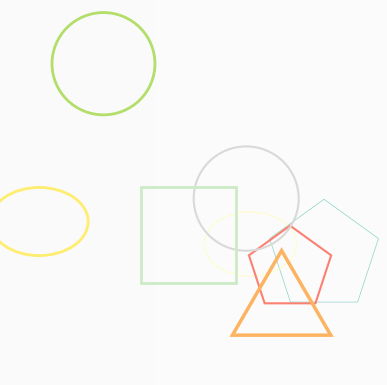[{"shape": "pentagon", "thickness": 0.5, "radius": 0.74, "center": [0.836, 0.335]}, {"shape": "oval", "thickness": 0.5, "radius": 0.6, "center": [0.646, 0.366]}, {"shape": "pentagon", "thickness": 1.5, "radius": 0.56, "center": [0.749, 0.302]}, {"shape": "triangle", "thickness": 2.5, "radius": 0.73, "center": [0.727, 0.203]}, {"shape": "circle", "thickness": 2, "radius": 0.66, "center": [0.267, 0.835]}, {"shape": "circle", "thickness": 1.5, "radius": 0.68, "center": [0.635, 0.484]}, {"shape": "square", "thickness": 2, "radius": 0.62, "center": [0.486, 0.39]}, {"shape": "oval", "thickness": 2, "radius": 0.63, "center": [0.101, 0.425]}]